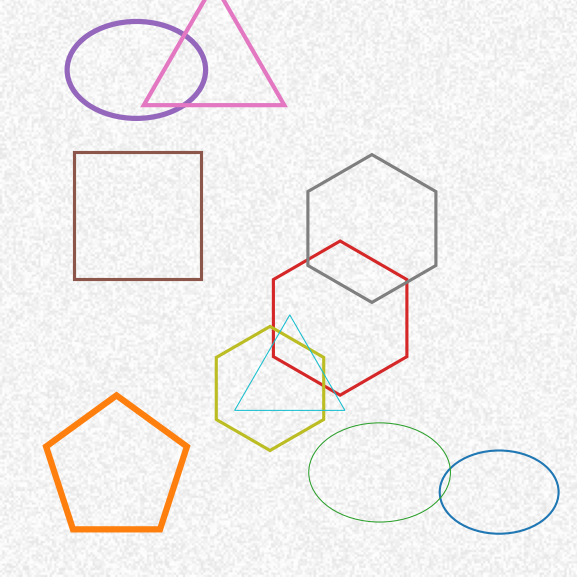[{"shape": "oval", "thickness": 1, "radius": 0.51, "center": [0.864, 0.147]}, {"shape": "pentagon", "thickness": 3, "radius": 0.64, "center": [0.202, 0.186]}, {"shape": "oval", "thickness": 0.5, "radius": 0.61, "center": [0.657, 0.181]}, {"shape": "hexagon", "thickness": 1.5, "radius": 0.67, "center": [0.589, 0.448]}, {"shape": "oval", "thickness": 2.5, "radius": 0.6, "center": [0.236, 0.878]}, {"shape": "square", "thickness": 1.5, "radius": 0.55, "center": [0.238, 0.626]}, {"shape": "triangle", "thickness": 2, "radius": 0.7, "center": [0.371, 0.887]}, {"shape": "hexagon", "thickness": 1.5, "radius": 0.64, "center": [0.644, 0.603]}, {"shape": "hexagon", "thickness": 1.5, "radius": 0.54, "center": [0.468, 0.326]}, {"shape": "triangle", "thickness": 0.5, "radius": 0.55, "center": [0.502, 0.344]}]